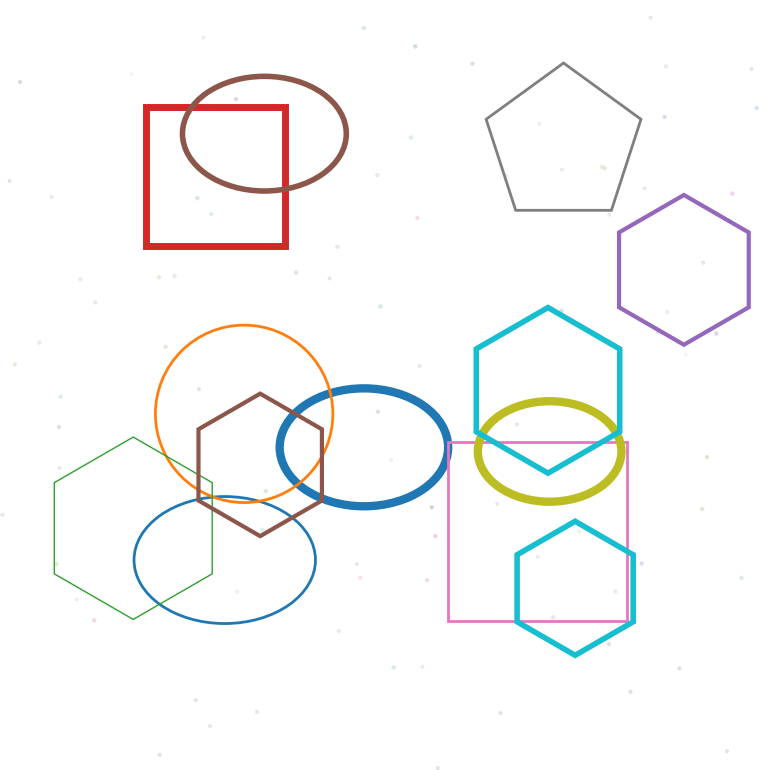[{"shape": "oval", "thickness": 3, "radius": 0.55, "center": [0.473, 0.419]}, {"shape": "oval", "thickness": 1, "radius": 0.59, "center": [0.292, 0.273]}, {"shape": "circle", "thickness": 1, "radius": 0.58, "center": [0.317, 0.463]}, {"shape": "hexagon", "thickness": 0.5, "radius": 0.59, "center": [0.173, 0.314]}, {"shape": "square", "thickness": 2.5, "radius": 0.45, "center": [0.28, 0.771]}, {"shape": "hexagon", "thickness": 1.5, "radius": 0.49, "center": [0.888, 0.65]}, {"shape": "hexagon", "thickness": 1.5, "radius": 0.46, "center": [0.338, 0.396]}, {"shape": "oval", "thickness": 2, "radius": 0.53, "center": [0.343, 0.826]}, {"shape": "square", "thickness": 1, "radius": 0.58, "center": [0.698, 0.31]}, {"shape": "pentagon", "thickness": 1, "radius": 0.53, "center": [0.732, 0.812]}, {"shape": "oval", "thickness": 3, "radius": 0.47, "center": [0.714, 0.414]}, {"shape": "hexagon", "thickness": 2, "radius": 0.44, "center": [0.747, 0.236]}, {"shape": "hexagon", "thickness": 2, "radius": 0.54, "center": [0.712, 0.493]}]